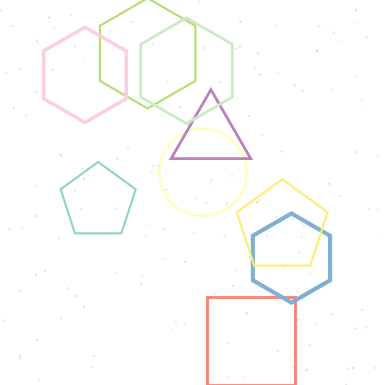[{"shape": "pentagon", "thickness": 1.5, "radius": 0.51, "center": [0.255, 0.477]}, {"shape": "circle", "thickness": 1.5, "radius": 0.57, "center": [0.527, 0.552]}, {"shape": "square", "thickness": 2, "radius": 0.57, "center": [0.652, 0.114]}, {"shape": "hexagon", "thickness": 3, "radius": 0.58, "center": [0.757, 0.33]}, {"shape": "hexagon", "thickness": 1.5, "radius": 0.72, "center": [0.384, 0.861]}, {"shape": "hexagon", "thickness": 2.5, "radius": 0.62, "center": [0.221, 0.806]}, {"shape": "triangle", "thickness": 2, "radius": 0.6, "center": [0.548, 0.648]}, {"shape": "hexagon", "thickness": 2, "radius": 0.69, "center": [0.484, 0.816]}, {"shape": "pentagon", "thickness": 1.5, "radius": 0.62, "center": [0.733, 0.411]}]